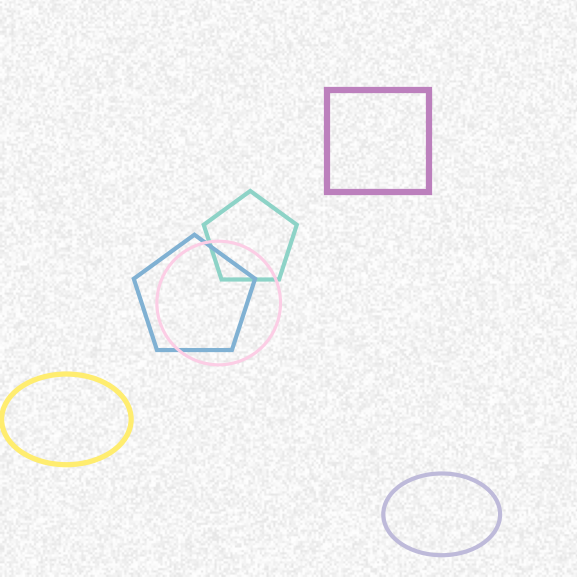[{"shape": "pentagon", "thickness": 2, "radius": 0.42, "center": [0.433, 0.584]}, {"shape": "oval", "thickness": 2, "radius": 0.51, "center": [0.765, 0.108]}, {"shape": "pentagon", "thickness": 2, "radius": 0.55, "center": [0.337, 0.482]}, {"shape": "circle", "thickness": 1.5, "radius": 0.54, "center": [0.379, 0.474]}, {"shape": "square", "thickness": 3, "radius": 0.44, "center": [0.654, 0.755]}, {"shape": "oval", "thickness": 2.5, "radius": 0.56, "center": [0.115, 0.273]}]